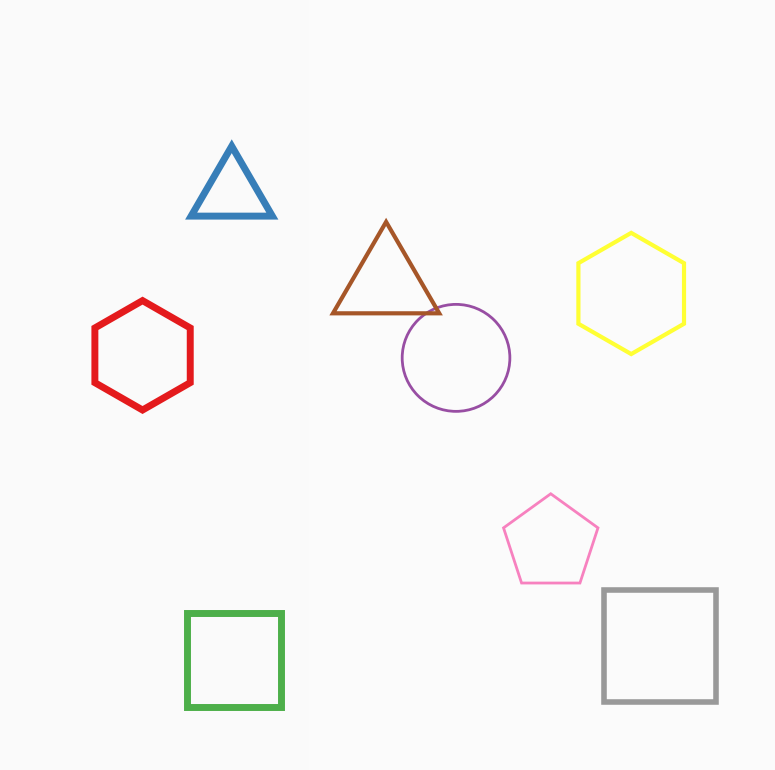[{"shape": "hexagon", "thickness": 2.5, "radius": 0.36, "center": [0.184, 0.539]}, {"shape": "triangle", "thickness": 2.5, "radius": 0.3, "center": [0.299, 0.75]}, {"shape": "square", "thickness": 2.5, "radius": 0.3, "center": [0.302, 0.143]}, {"shape": "circle", "thickness": 1, "radius": 0.35, "center": [0.588, 0.535]}, {"shape": "hexagon", "thickness": 1.5, "radius": 0.39, "center": [0.814, 0.619]}, {"shape": "triangle", "thickness": 1.5, "radius": 0.4, "center": [0.498, 0.633]}, {"shape": "pentagon", "thickness": 1, "radius": 0.32, "center": [0.711, 0.295]}, {"shape": "square", "thickness": 2, "radius": 0.36, "center": [0.851, 0.161]}]